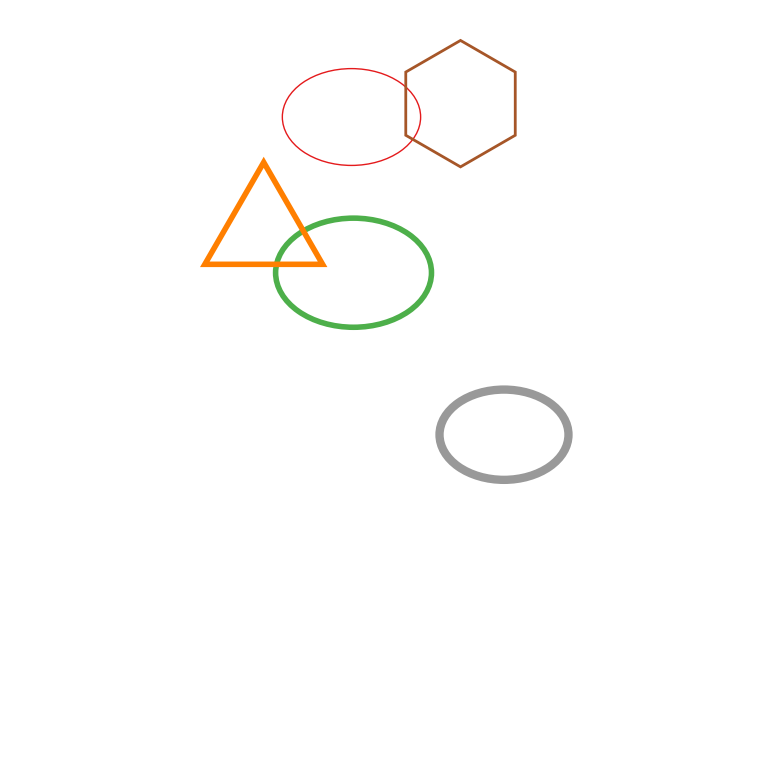[{"shape": "oval", "thickness": 0.5, "radius": 0.45, "center": [0.456, 0.848]}, {"shape": "oval", "thickness": 2, "radius": 0.51, "center": [0.459, 0.646]}, {"shape": "triangle", "thickness": 2, "radius": 0.44, "center": [0.342, 0.701]}, {"shape": "hexagon", "thickness": 1, "radius": 0.41, "center": [0.598, 0.865]}, {"shape": "oval", "thickness": 3, "radius": 0.42, "center": [0.655, 0.435]}]